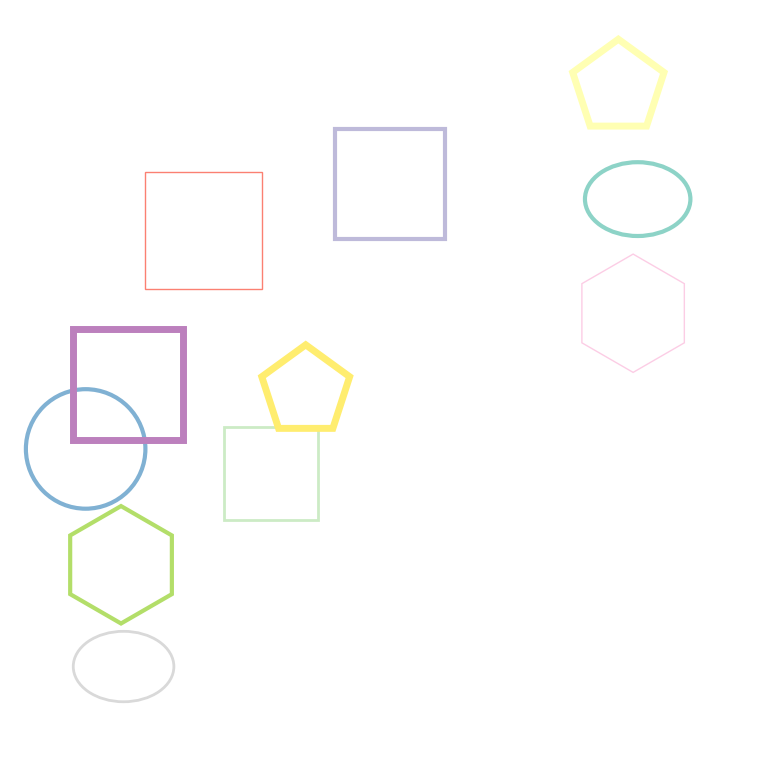[{"shape": "oval", "thickness": 1.5, "radius": 0.34, "center": [0.828, 0.741]}, {"shape": "pentagon", "thickness": 2.5, "radius": 0.31, "center": [0.803, 0.887]}, {"shape": "square", "thickness": 1.5, "radius": 0.36, "center": [0.506, 0.761]}, {"shape": "square", "thickness": 0.5, "radius": 0.38, "center": [0.265, 0.7]}, {"shape": "circle", "thickness": 1.5, "radius": 0.39, "center": [0.111, 0.417]}, {"shape": "hexagon", "thickness": 1.5, "radius": 0.38, "center": [0.157, 0.267]}, {"shape": "hexagon", "thickness": 0.5, "radius": 0.38, "center": [0.822, 0.593]}, {"shape": "oval", "thickness": 1, "radius": 0.33, "center": [0.16, 0.134]}, {"shape": "square", "thickness": 2.5, "radius": 0.36, "center": [0.167, 0.501]}, {"shape": "square", "thickness": 1, "radius": 0.3, "center": [0.352, 0.385]}, {"shape": "pentagon", "thickness": 2.5, "radius": 0.3, "center": [0.397, 0.492]}]